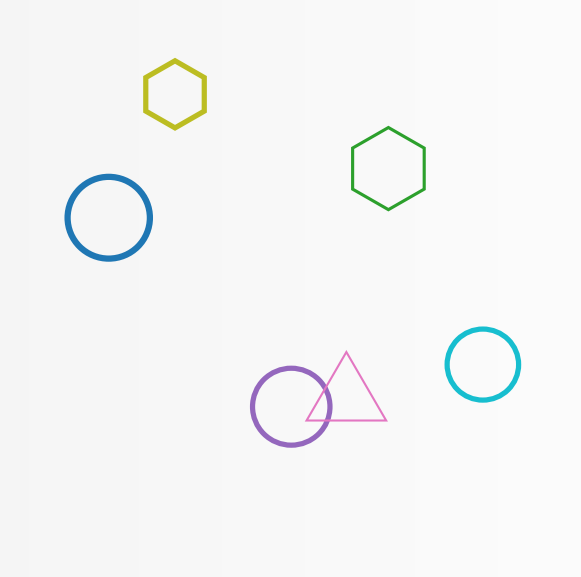[{"shape": "circle", "thickness": 3, "radius": 0.35, "center": [0.187, 0.622]}, {"shape": "hexagon", "thickness": 1.5, "radius": 0.36, "center": [0.668, 0.707]}, {"shape": "circle", "thickness": 2.5, "radius": 0.33, "center": [0.501, 0.295]}, {"shape": "triangle", "thickness": 1, "radius": 0.4, "center": [0.596, 0.31]}, {"shape": "hexagon", "thickness": 2.5, "radius": 0.29, "center": [0.301, 0.836]}, {"shape": "circle", "thickness": 2.5, "radius": 0.31, "center": [0.831, 0.368]}]